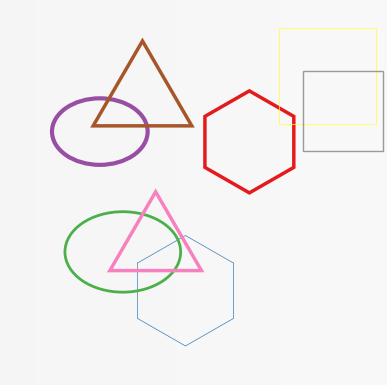[{"shape": "hexagon", "thickness": 2.5, "radius": 0.66, "center": [0.644, 0.631]}, {"shape": "hexagon", "thickness": 0.5, "radius": 0.72, "center": [0.479, 0.245]}, {"shape": "oval", "thickness": 2, "radius": 0.75, "center": [0.317, 0.346]}, {"shape": "oval", "thickness": 3, "radius": 0.62, "center": [0.258, 0.658]}, {"shape": "square", "thickness": 0.5, "radius": 0.62, "center": [0.845, 0.803]}, {"shape": "triangle", "thickness": 2.5, "radius": 0.73, "center": [0.368, 0.747]}, {"shape": "triangle", "thickness": 2.5, "radius": 0.68, "center": [0.402, 0.365]}, {"shape": "square", "thickness": 1, "radius": 0.52, "center": [0.885, 0.711]}]